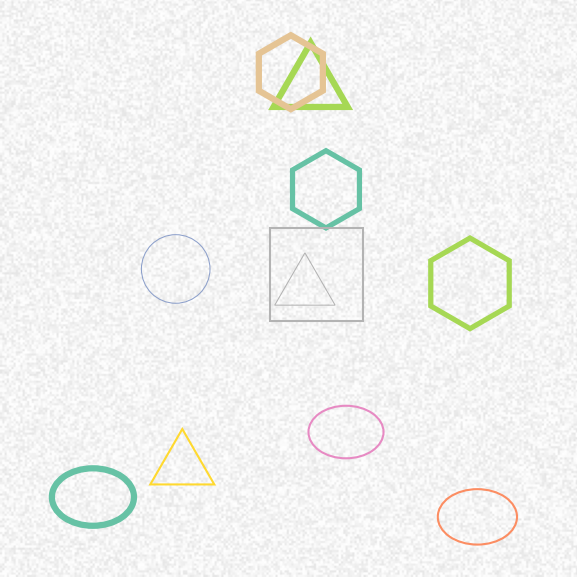[{"shape": "hexagon", "thickness": 2.5, "radius": 0.33, "center": [0.564, 0.671]}, {"shape": "oval", "thickness": 3, "radius": 0.36, "center": [0.161, 0.138]}, {"shape": "oval", "thickness": 1, "radius": 0.34, "center": [0.827, 0.104]}, {"shape": "circle", "thickness": 0.5, "radius": 0.3, "center": [0.304, 0.533]}, {"shape": "oval", "thickness": 1, "radius": 0.33, "center": [0.599, 0.251]}, {"shape": "triangle", "thickness": 3, "radius": 0.37, "center": [0.538, 0.851]}, {"shape": "hexagon", "thickness": 2.5, "radius": 0.39, "center": [0.814, 0.508]}, {"shape": "triangle", "thickness": 1, "radius": 0.32, "center": [0.316, 0.192]}, {"shape": "hexagon", "thickness": 3, "radius": 0.32, "center": [0.504, 0.874]}, {"shape": "triangle", "thickness": 0.5, "radius": 0.3, "center": [0.528, 0.501]}, {"shape": "square", "thickness": 1, "radius": 0.4, "center": [0.548, 0.524]}]